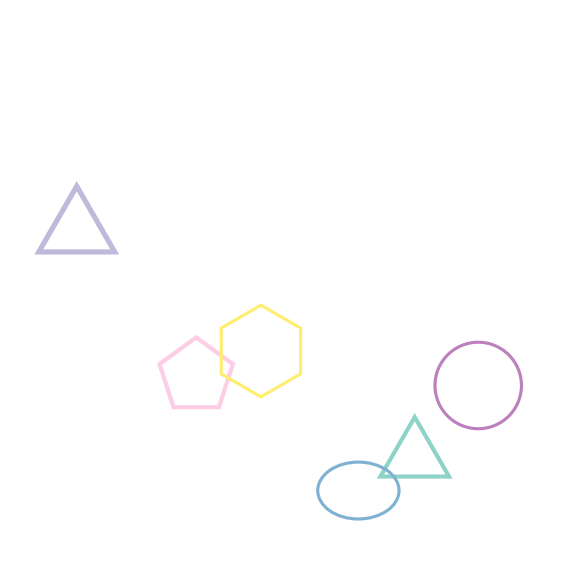[{"shape": "triangle", "thickness": 2, "radius": 0.34, "center": [0.718, 0.208]}, {"shape": "triangle", "thickness": 2.5, "radius": 0.38, "center": [0.133, 0.601]}, {"shape": "oval", "thickness": 1.5, "radius": 0.35, "center": [0.621, 0.15]}, {"shape": "pentagon", "thickness": 2, "radius": 0.33, "center": [0.34, 0.348]}, {"shape": "circle", "thickness": 1.5, "radius": 0.37, "center": [0.828, 0.332]}, {"shape": "hexagon", "thickness": 1.5, "radius": 0.4, "center": [0.452, 0.391]}]